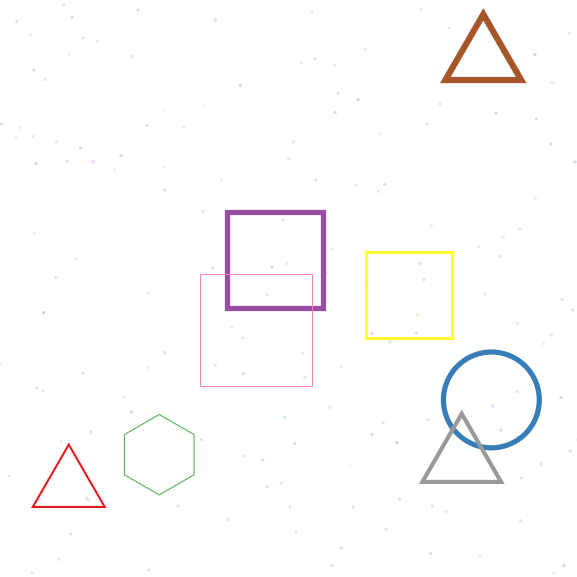[{"shape": "triangle", "thickness": 1, "radius": 0.36, "center": [0.119, 0.157]}, {"shape": "circle", "thickness": 2.5, "radius": 0.41, "center": [0.851, 0.307]}, {"shape": "hexagon", "thickness": 0.5, "radius": 0.35, "center": [0.276, 0.212]}, {"shape": "square", "thickness": 2.5, "radius": 0.42, "center": [0.477, 0.549]}, {"shape": "square", "thickness": 1.5, "radius": 0.37, "center": [0.708, 0.489]}, {"shape": "triangle", "thickness": 3, "radius": 0.38, "center": [0.837, 0.898]}, {"shape": "square", "thickness": 0.5, "radius": 0.49, "center": [0.443, 0.427]}, {"shape": "triangle", "thickness": 2, "radius": 0.39, "center": [0.8, 0.204]}]